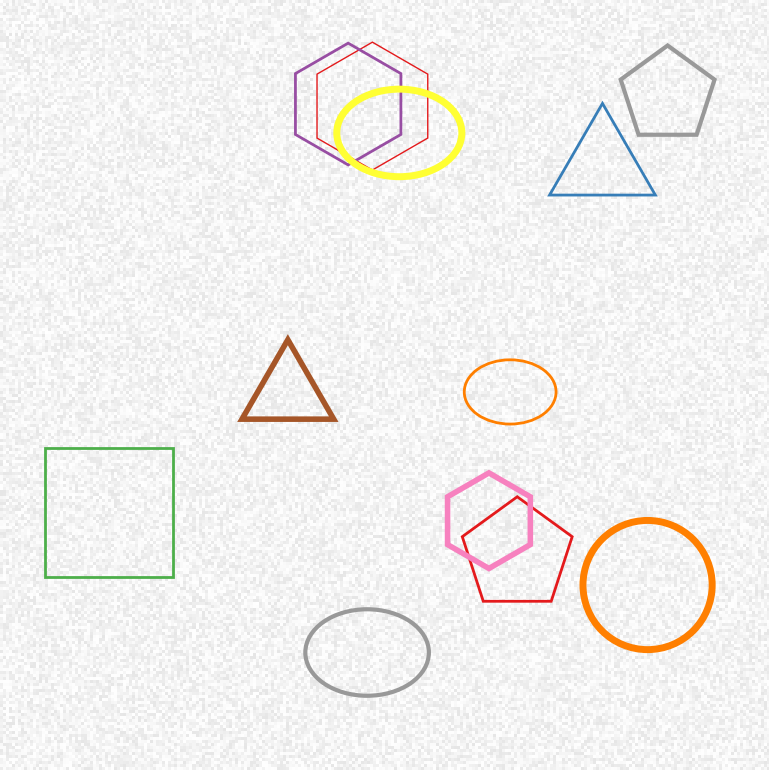[{"shape": "hexagon", "thickness": 0.5, "radius": 0.42, "center": [0.484, 0.862]}, {"shape": "pentagon", "thickness": 1, "radius": 0.38, "center": [0.672, 0.28]}, {"shape": "triangle", "thickness": 1, "radius": 0.4, "center": [0.782, 0.786]}, {"shape": "square", "thickness": 1, "radius": 0.42, "center": [0.142, 0.334]}, {"shape": "hexagon", "thickness": 1, "radius": 0.4, "center": [0.452, 0.865]}, {"shape": "circle", "thickness": 2.5, "radius": 0.42, "center": [0.841, 0.24]}, {"shape": "oval", "thickness": 1, "radius": 0.3, "center": [0.663, 0.491]}, {"shape": "oval", "thickness": 2.5, "radius": 0.41, "center": [0.519, 0.827]}, {"shape": "triangle", "thickness": 2, "radius": 0.34, "center": [0.374, 0.49]}, {"shape": "hexagon", "thickness": 2, "radius": 0.31, "center": [0.635, 0.324]}, {"shape": "oval", "thickness": 1.5, "radius": 0.4, "center": [0.477, 0.153]}, {"shape": "pentagon", "thickness": 1.5, "radius": 0.32, "center": [0.867, 0.877]}]